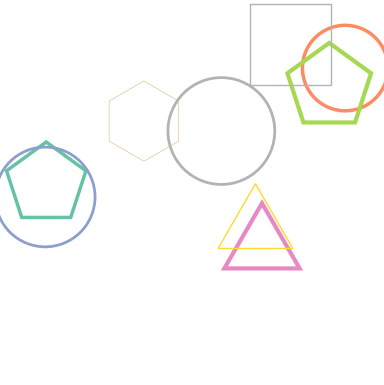[{"shape": "pentagon", "thickness": 2.5, "radius": 0.54, "center": [0.12, 0.523]}, {"shape": "circle", "thickness": 2.5, "radius": 0.56, "center": [0.897, 0.823]}, {"shape": "circle", "thickness": 2, "radius": 0.65, "center": [0.117, 0.488]}, {"shape": "triangle", "thickness": 3, "radius": 0.56, "center": [0.68, 0.359]}, {"shape": "pentagon", "thickness": 3, "radius": 0.57, "center": [0.855, 0.774]}, {"shape": "triangle", "thickness": 1, "radius": 0.56, "center": [0.664, 0.411]}, {"shape": "hexagon", "thickness": 0.5, "radius": 0.52, "center": [0.374, 0.685]}, {"shape": "square", "thickness": 1, "radius": 0.53, "center": [0.754, 0.884]}, {"shape": "circle", "thickness": 2, "radius": 0.69, "center": [0.575, 0.66]}]